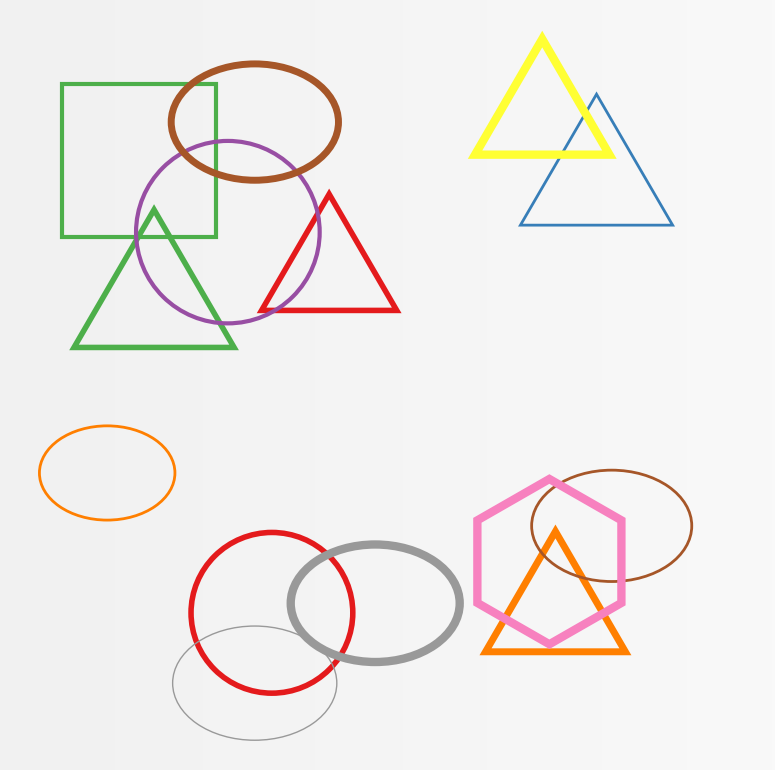[{"shape": "circle", "thickness": 2, "radius": 0.52, "center": [0.351, 0.204]}, {"shape": "triangle", "thickness": 2, "radius": 0.5, "center": [0.425, 0.647]}, {"shape": "triangle", "thickness": 1, "radius": 0.57, "center": [0.77, 0.764]}, {"shape": "square", "thickness": 1.5, "radius": 0.5, "center": [0.179, 0.791]}, {"shape": "triangle", "thickness": 2, "radius": 0.6, "center": [0.199, 0.608]}, {"shape": "circle", "thickness": 1.5, "radius": 0.59, "center": [0.294, 0.699]}, {"shape": "triangle", "thickness": 2.5, "radius": 0.52, "center": [0.717, 0.206]}, {"shape": "oval", "thickness": 1, "radius": 0.44, "center": [0.138, 0.386]}, {"shape": "triangle", "thickness": 3, "radius": 0.5, "center": [0.7, 0.849]}, {"shape": "oval", "thickness": 1, "radius": 0.52, "center": [0.789, 0.317]}, {"shape": "oval", "thickness": 2.5, "radius": 0.54, "center": [0.329, 0.841]}, {"shape": "hexagon", "thickness": 3, "radius": 0.54, "center": [0.709, 0.271]}, {"shape": "oval", "thickness": 3, "radius": 0.55, "center": [0.484, 0.217]}, {"shape": "oval", "thickness": 0.5, "radius": 0.53, "center": [0.329, 0.113]}]